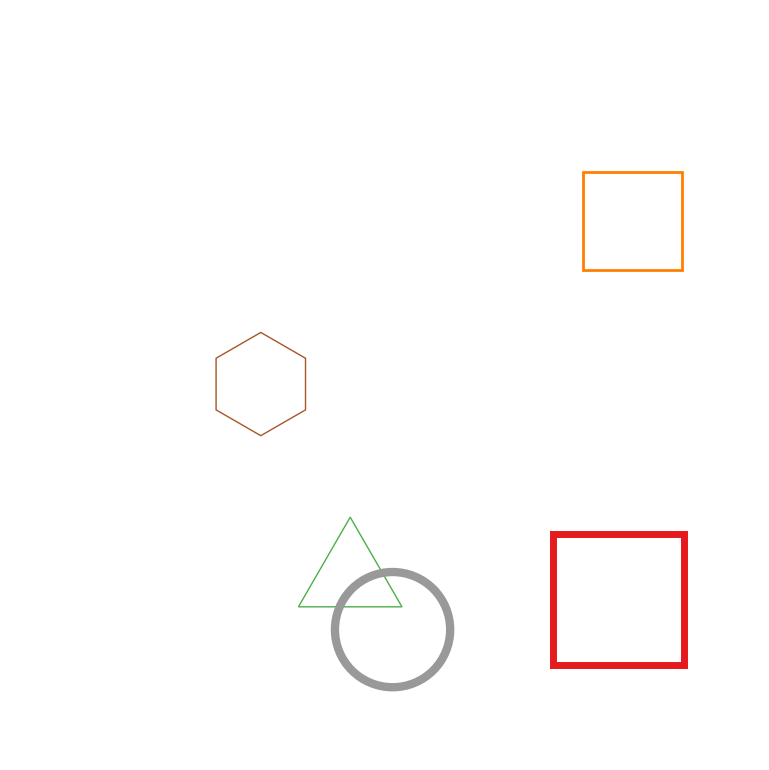[{"shape": "square", "thickness": 2.5, "radius": 0.43, "center": [0.804, 0.222]}, {"shape": "triangle", "thickness": 0.5, "radius": 0.39, "center": [0.455, 0.251]}, {"shape": "square", "thickness": 1, "radius": 0.32, "center": [0.821, 0.713]}, {"shape": "hexagon", "thickness": 0.5, "radius": 0.34, "center": [0.339, 0.501]}, {"shape": "circle", "thickness": 3, "radius": 0.37, "center": [0.51, 0.182]}]